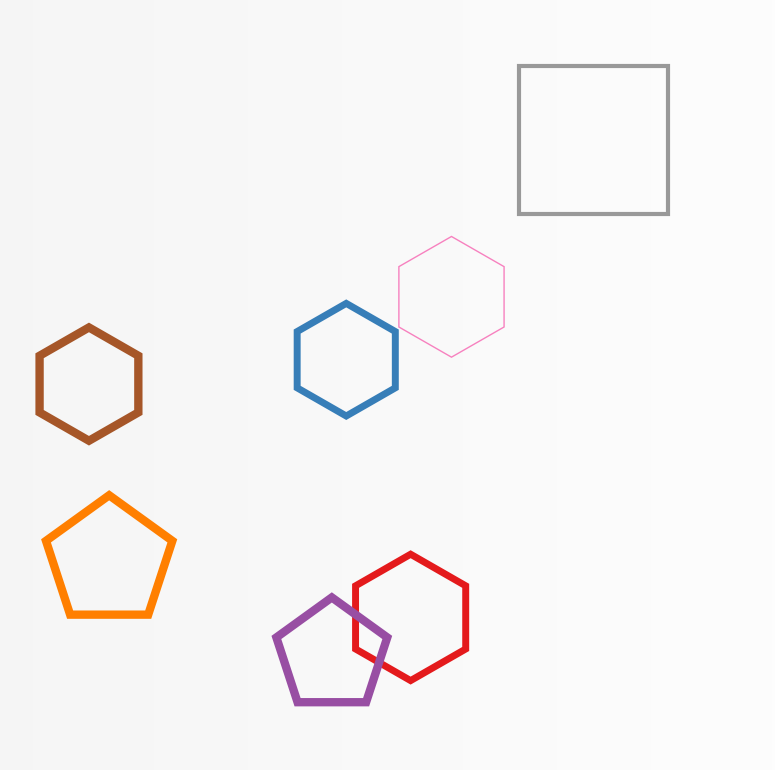[{"shape": "hexagon", "thickness": 2.5, "radius": 0.41, "center": [0.53, 0.198]}, {"shape": "hexagon", "thickness": 2.5, "radius": 0.37, "center": [0.447, 0.533]}, {"shape": "pentagon", "thickness": 3, "radius": 0.38, "center": [0.428, 0.149]}, {"shape": "pentagon", "thickness": 3, "radius": 0.43, "center": [0.141, 0.271]}, {"shape": "hexagon", "thickness": 3, "radius": 0.37, "center": [0.115, 0.501]}, {"shape": "hexagon", "thickness": 0.5, "radius": 0.39, "center": [0.583, 0.615]}, {"shape": "square", "thickness": 1.5, "radius": 0.48, "center": [0.766, 0.818]}]